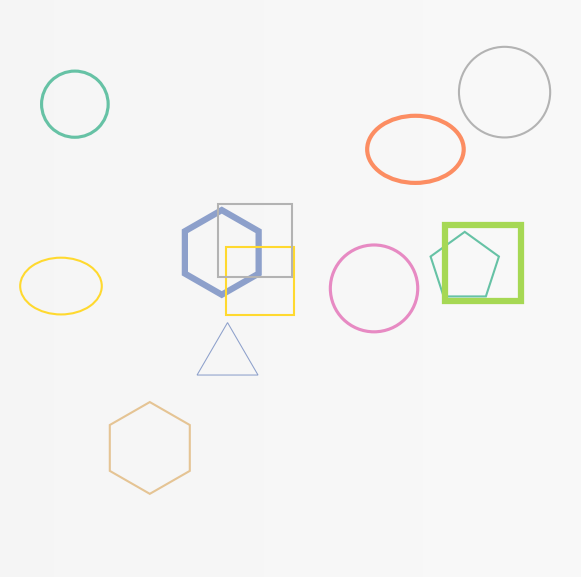[{"shape": "pentagon", "thickness": 1, "radius": 0.31, "center": [0.8, 0.536]}, {"shape": "circle", "thickness": 1.5, "radius": 0.29, "center": [0.129, 0.819]}, {"shape": "oval", "thickness": 2, "radius": 0.42, "center": [0.715, 0.741]}, {"shape": "triangle", "thickness": 0.5, "radius": 0.3, "center": [0.391, 0.38]}, {"shape": "hexagon", "thickness": 3, "radius": 0.37, "center": [0.382, 0.562]}, {"shape": "circle", "thickness": 1.5, "radius": 0.38, "center": [0.643, 0.5]}, {"shape": "square", "thickness": 3, "radius": 0.33, "center": [0.831, 0.543]}, {"shape": "oval", "thickness": 1, "radius": 0.35, "center": [0.105, 0.504]}, {"shape": "square", "thickness": 1, "radius": 0.29, "center": [0.447, 0.513]}, {"shape": "hexagon", "thickness": 1, "radius": 0.4, "center": [0.258, 0.223]}, {"shape": "square", "thickness": 1, "radius": 0.32, "center": [0.439, 0.582]}, {"shape": "circle", "thickness": 1, "radius": 0.39, "center": [0.868, 0.84]}]